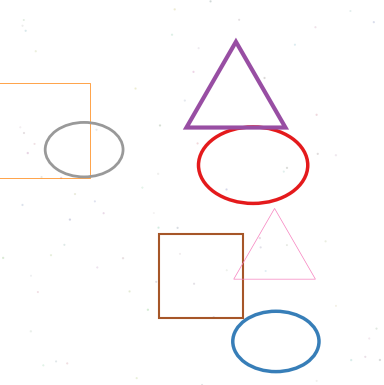[{"shape": "oval", "thickness": 2.5, "radius": 0.71, "center": [0.657, 0.571]}, {"shape": "oval", "thickness": 2.5, "radius": 0.56, "center": [0.717, 0.113]}, {"shape": "triangle", "thickness": 3, "radius": 0.74, "center": [0.613, 0.743]}, {"shape": "square", "thickness": 0.5, "radius": 0.61, "center": [0.11, 0.661]}, {"shape": "square", "thickness": 1.5, "radius": 0.55, "center": [0.522, 0.284]}, {"shape": "triangle", "thickness": 0.5, "radius": 0.61, "center": [0.713, 0.336]}, {"shape": "oval", "thickness": 2, "radius": 0.51, "center": [0.218, 0.611]}]